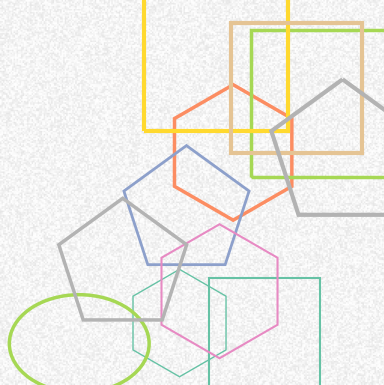[{"shape": "square", "thickness": 1.5, "radius": 0.72, "center": [0.687, 0.134]}, {"shape": "hexagon", "thickness": 1, "radius": 0.7, "center": [0.466, 0.161]}, {"shape": "hexagon", "thickness": 2.5, "radius": 0.88, "center": [0.606, 0.604]}, {"shape": "pentagon", "thickness": 2, "radius": 0.85, "center": [0.484, 0.451]}, {"shape": "hexagon", "thickness": 1.5, "radius": 0.87, "center": [0.57, 0.243]}, {"shape": "square", "thickness": 2.5, "radius": 0.95, "center": [0.842, 0.731]}, {"shape": "oval", "thickness": 2.5, "radius": 0.91, "center": [0.206, 0.107]}, {"shape": "square", "thickness": 3, "radius": 0.93, "center": [0.561, 0.845]}, {"shape": "square", "thickness": 3, "radius": 0.84, "center": [0.77, 0.771]}, {"shape": "pentagon", "thickness": 2.5, "radius": 0.87, "center": [0.319, 0.31]}, {"shape": "pentagon", "thickness": 3, "radius": 0.97, "center": [0.89, 0.599]}]